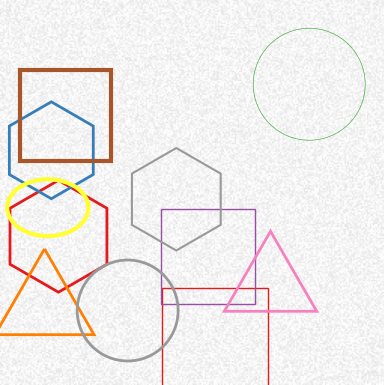[{"shape": "hexagon", "thickness": 2, "radius": 0.73, "center": [0.152, 0.386]}, {"shape": "square", "thickness": 1, "radius": 0.69, "center": [0.557, 0.113]}, {"shape": "hexagon", "thickness": 2, "radius": 0.63, "center": [0.133, 0.61]}, {"shape": "circle", "thickness": 0.5, "radius": 0.73, "center": [0.803, 0.781]}, {"shape": "square", "thickness": 1, "radius": 0.61, "center": [0.541, 0.334]}, {"shape": "triangle", "thickness": 2, "radius": 0.74, "center": [0.116, 0.205]}, {"shape": "oval", "thickness": 3, "radius": 0.53, "center": [0.124, 0.461]}, {"shape": "square", "thickness": 3, "radius": 0.59, "center": [0.17, 0.699]}, {"shape": "triangle", "thickness": 2, "radius": 0.69, "center": [0.703, 0.261]}, {"shape": "circle", "thickness": 2, "radius": 0.66, "center": [0.332, 0.193]}, {"shape": "hexagon", "thickness": 1.5, "radius": 0.67, "center": [0.458, 0.482]}]